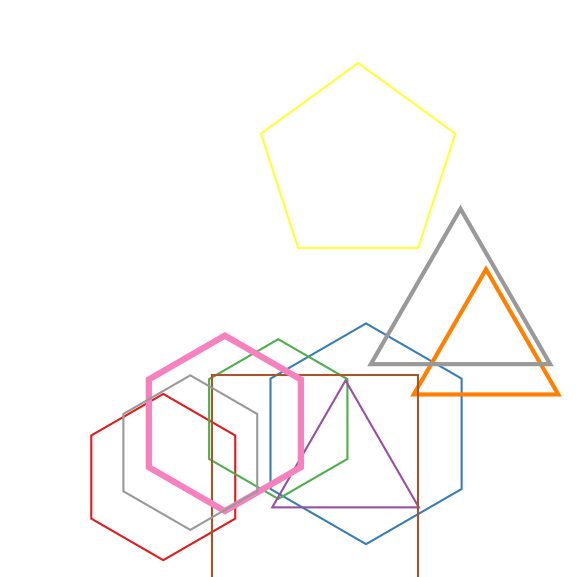[{"shape": "hexagon", "thickness": 1, "radius": 0.72, "center": [0.283, 0.173]}, {"shape": "hexagon", "thickness": 1, "radius": 0.96, "center": [0.634, 0.248]}, {"shape": "hexagon", "thickness": 1, "radius": 0.69, "center": [0.482, 0.274]}, {"shape": "triangle", "thickness": 1, "radius": 0.73, "center": [0.598, 0.194]}, {"shape": "triangle", "thickness": 2, "radius": 0.72, "center": [0.842, 0.388]}, {"shape": "pentagon", "thickness": 1, "radius": 0.88, "center": [0.62, 0.713]}, {"shape": "square", "thickness": 1, "radius": 0.89, "center": [0.545, 0.171]}, {"shape": "hexagon", "thickness": 3, "radius": 0.76, "center": [0.389, 0.266]}, {"shape": "hexagon", "thickness": 1, "radius": 0.67, "center": [0.33, 0.215]}, {"shape": "triangle", "thickness": 2, "radius": 0.9, "center": [0.797, 0.458]}]